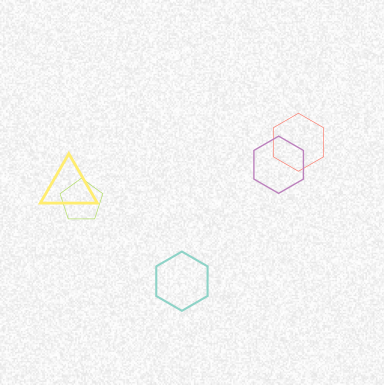[{"shape": "hexagon", "thickness": 1.5, "radius": 0.38, "center": [0.473, 0.27]}, {"shape": "hexagon", "thickness": 0.5, "radius": 0.38, "center": [0.775, 0.63]}, {"shape": "pentagon", "thickness": 0.5, "radius": 0.29, "center": [0.212, 0.479]}, {"shape": "hexagon", "thickness": 1, "radius": 0.37, "center": [0.724, 0.572]}, {"shape": "triangle", "thickness": 2, "radius": 0.43, "center": [0.179, 0.515]}]